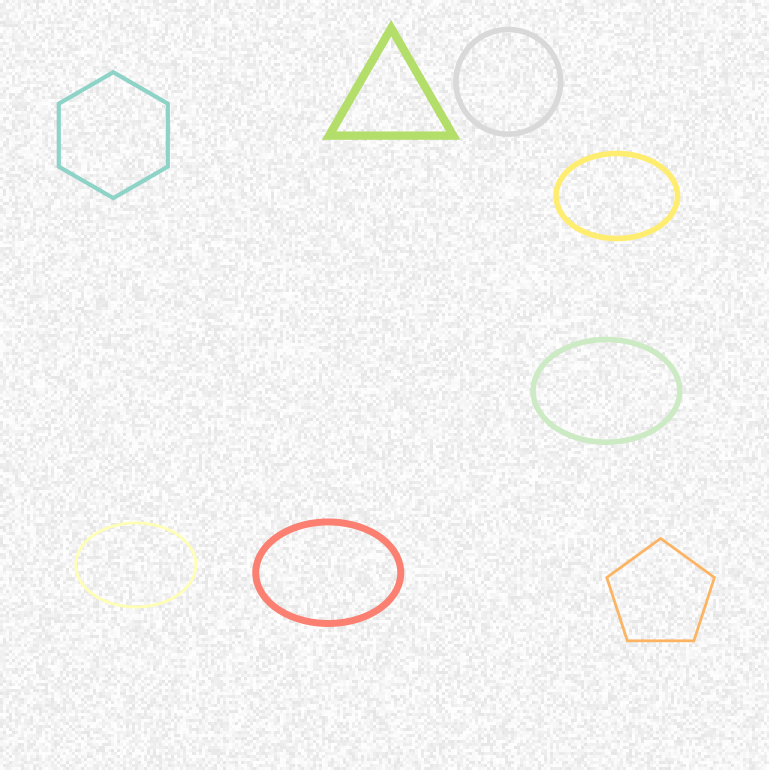[{"shape": "hexagon", "thickness": 1.5, "radius": 0.41, "center": [0.147, 0.824]}, {"shape": "oval", "thickness": 1, "radius": 0.39, "center": [0.176, 0.266]}, {"shape": "oval", "thickness": 2.5, "radius": 0.47, "center": [0.426, 0.256]}, {"shape": "pentagon", "thickness": 1, "radius": 0.37, "center": [0.858, 0.227]}, {"shape": "triangle", "thickness": 3, "radius": 0.47, "center": [0.508, 0.87]}, {"shape": "circle", "thickness": 2, "radius": 0.34, "center": [0.66, 0.894]}, {"shape": "oval", "thickness": 2, "radius": 0.48, "center": [0.788, 0.492]}, {"shape": "oval", "thickness": 2, "radius": 0.39, "center": [0.801, 0.745]}]